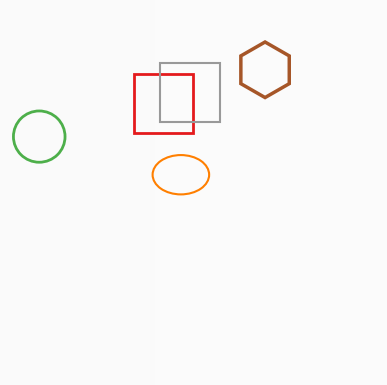[{"shape": "square", "thickness": 2, "radius": 0.38, "center": [0.422, 0.732]}, {"shape": "circle", "thickness": 2, "radius": 0.33, "center": [0.101, 0.645]}, {"shape": "oval", "thickness": 1.5, "radius": 0.36, "center": [0.467, 0.546]}, {"shape": "hexagon", "thickness": 2.5, "radius": 0.36, "center": [0.684, 0.819]}, {"shape": "square", "thickness": 1.5, "radius": 0.38, "center": [0.49, 0.76]}]